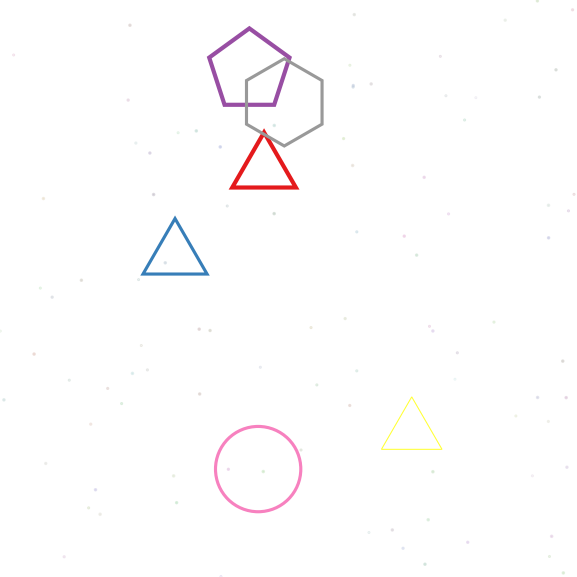[{"shape": "triangle", "thickness": 2, "radius": 0.32, "center": [0.457, 0.706]}, {"shape": "triangle", "thickness": 1.5, "radius": 0.32, "center": [0.303, 0.557]}, {"shape": "pentagon", "thickness": 2, "radius": 0.37, "center": [0.432, 0.877]}, {"shape": "triangle", "thickness": 0.5, "radius": 0.3, "center": [0.713, 0.251]}, {"shape": "circle", "thickness": 1.5, "radius": 0.37, "center": [0.447, 0.187]}, {"shape": "hexagon", "thickness": 1.5, "radius": 0.38, "center": [0.492, 0.822]}]